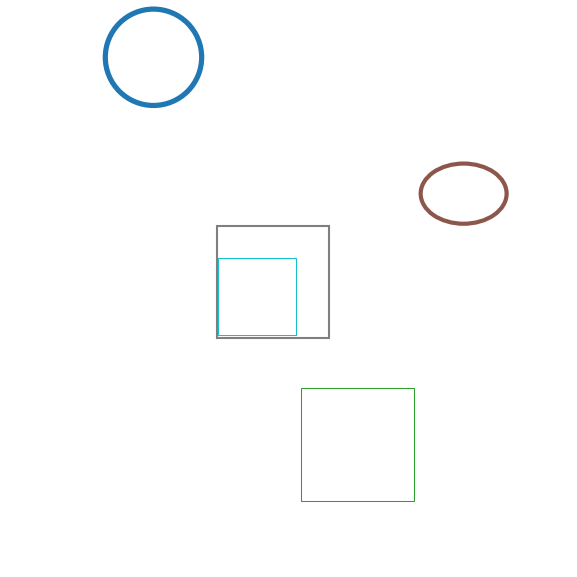[{"shape": "circle", "thickness": 2.5, "radius": 0.42, "center": [0.266, 0.9]}, {"shape": "square", "thickness": 0.5, "radius": 0.49, "center": [0.619, 0.23]}, {"shape": "oval", "thickness": 2, "radius": 0.37, "center": [0.803, 0.664]}, {"shape": "square", "thickness": 1, "radius": 0.48, "center": [0.472, 0.51]}, {"shape": "square", "thickness": 0.5, "radius": 0.34, "center": [0.446, 0.486]}]